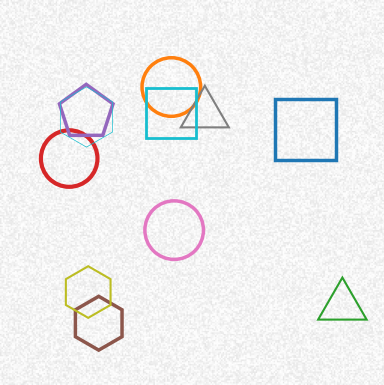[{"shape": "square", "thickness": 2.5, "radius": 0.4, "center": [0.794, 0.662]}, {"shape": "circle", "thickness": 2.5, "radius": 0.38, "center": [0.445, 0.774]}, {"shape": "triangle", "thickness": 1.5, "radius": 0.36, "center": [0.889, 0.206]}, {"shape": "circle", "thickness": 3, "radius": 0.37, "center": [0.18, 0.588]}, {"shape": "pentagon", "thickness": 2.5, "radius": 0.37, "center": [0.224, 0.708]}, {"shape": "hexagon", "thickness": 2.5, "radius": 0.35, "center": [0.256, 0.16]}, {"shape": "circle", "thickness": 2.5, "radius": 0.38, "center": [0.452, 0.402]}, {"shape": "triangle", "thickness": 1.5, "radius": 0.36, "center": [0.532, 0.705]}, {"shape": "hexagon", "thickness": 1.5, "radius": 0.34, "center": [0.229, 0.241]}, {"shape": "square", "thickness": 2, "radius": 0.32, "center": [0.445, 0.706]}, {"shape": "hexagon", "thickness": 0.5, "radius": 0.39, "center": [0.225, 0.696]}]